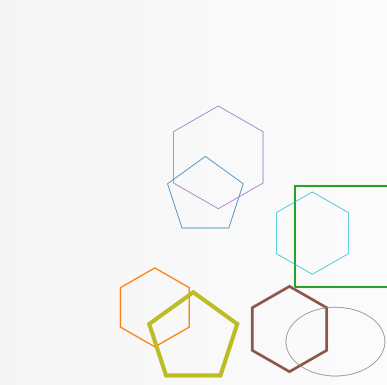[{"shape": "pentagon", "thickness": 0.5, "radius": 0.51, "center": [0.53, 0.491]}, {"shape": "hexagon", "thickness": 1, "radius": 0.51, "center": [0.4, 0.202]}, {"shape": "square", "thickness": 1.5, "radius": 0.66, "center": [0.892, 0.385]}, {"shape": "hexagon", "thickness": 0.5, "radius": 0.67, "center": [0.563, 0.591]}, {"shape": "hexagon", "thickness": 2, "radius": 0.55, "center": [0.747, 0.145]}, {"shape": "oval", "thickness": 0.5, "radius": 0.64, "center": [0.866, 0.113]}, {"shape": "pentagon", "thickness": 3, "radius": 0.6, "center": [0.499, 0.122]}, {"shape": "hexagon", "thickness": 0.5, "radius": 0.53, "center": [0.806, 0.394]}]